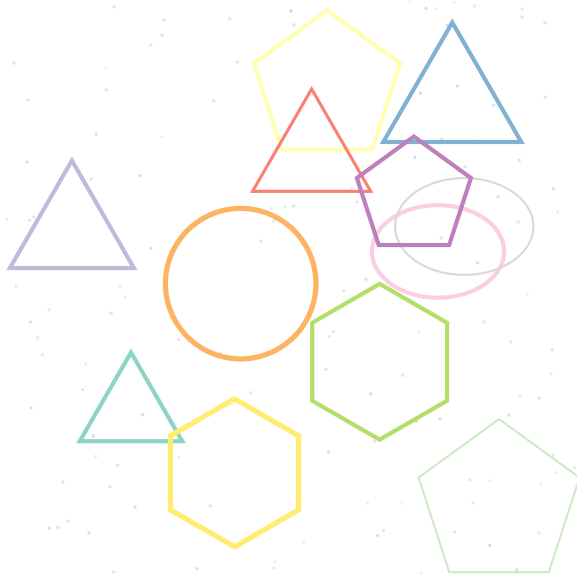[{"shape": "triangle", "thickness": 2, "radius": 0.51, "center": [0.227, 0.286]}, {"shape": "pentagon", "thickness": 2, "radius": 0.67, "center": [0.566, 0.848]}, {"shape": "triangle", "thickness": 2, "radius": 0.62, "center": [0.124, 0.597]}, {"shape": "triangle", "thickness": 1.5, "radius": 0.59, "center": [0.54, 0.727]}, {"shape": "triangle", "thickness": 2, "radius": 0.69, "center": [0.783, 0.822]}, {"shape": "circle", "thickness": 2.5, "radius": 0.65, "center": [0.417, 0.508]}, {"shape": "hexagon", "thickness": 2, "radius": 0.67, "center": [0.657, 0.373]}, {"shape": "oval", "thickness": 2, "radius": 0.57, "center": [0.758, 0.564]}, {"shape": "oval", "thickness": 1, "radius": 0.6, "center": [0.804, 0.607]}, {"shape": "pentagon", "thickness": 2, "radius": 0.52, "center": [0.717, 0.659]}, {"shape": "pentagon", "thickness": 1, "radius": 0.73, "center": [0.864, 0.127]}, {"shape": "hexagon", "thickness": 2.5, "radius": 0.64, "center": [0.406, 0.18]}]